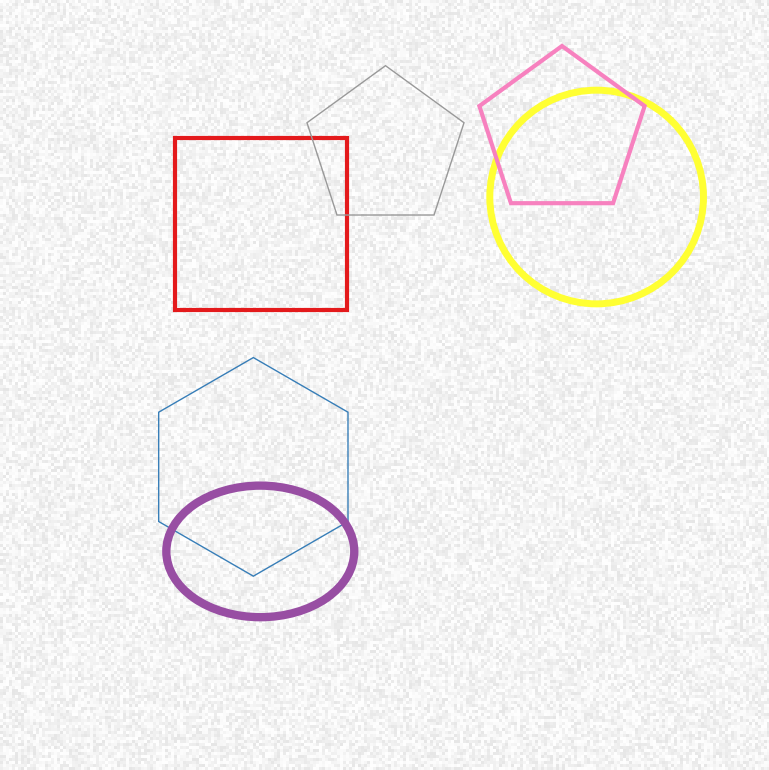[{"shape": "square", "thickness": 1.5, "radius": 0.56, "center": [0.339, 0.709]}, {"shape": "hexagon", "thickness": 0.5, "radius": 0.71, "center": [0.329, 0.394]}, {"shape": "oval", "thickness": 3, "radius": 0.61, "center": [0.338, 0.284]}, {"shape": "circle", "thickness": 2.5, "radius": 0.69, "center": [0.775, 0.744]}, {"shape": "pentagon", "thickness": 1.5, "radius": 0.56, "center": [0.73, 0.827]}, {"shape": "pentagon", "thickness": 0.5, "radius": 0.54, "center": [0.501, 0.807]}]